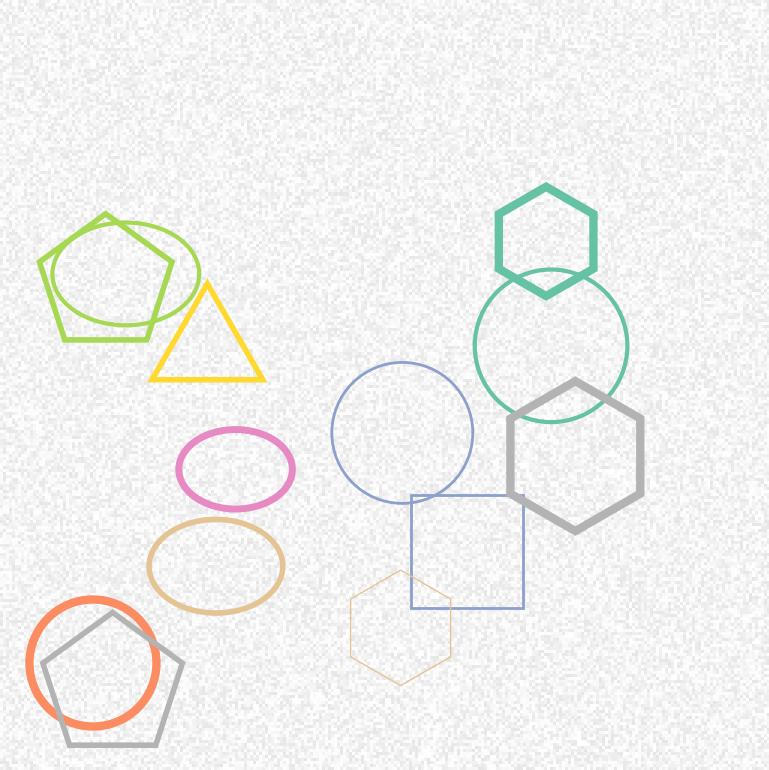[{"shape": "hexagon", "thickness": 3, "radius": 0.35, "center": [0.709, 0.686]}, {"shape": "circle", "thickness": 1.5, "radius": 0.5, "center": [0.716, 0.551]}, {"shape": "circle", "thickness": 3, "radius": 0.41, "center": [0.121, 0.139]}, {"shape": "square", "thickness": 1, "radius": 0.37, "center": [0.606, 0.283]}, {"shape": "circle", "thickness": 1, "radius": 0.46, "center": [0.522, 0.438]}, {"shape": "oval", "thickness": 2.5, "radius": 0.37, "center": [0.306, 0.391]}, {"shape": "pentagon", "thickness": 2, "radius": 0.45, "center": [0.137, 0.632]}, {"shape": "oval", "thickness": 1.5, "radius": 0.48, "center": [0.163, 0.644]}, {"shape": "triangle", "thickness": 2, "radius": 0.42, "center": [0.269, 0.548]}, {"shape": "hexagon", "thickness": 0.5, "radius": 0.37, "center": [0.52, 0.185]}, {"shape": "oval", "thickness": 2, "radius": 0.43, "center": [0.28, 0.265]}, {"shape": "pentagon", "thickness": 2, "radius": 0.48, "center": [0.146, 0.109]}, {"shape": "hexagon", "thickness": 3, "radius": 0.49, "center": [0.747, 0.408]}]